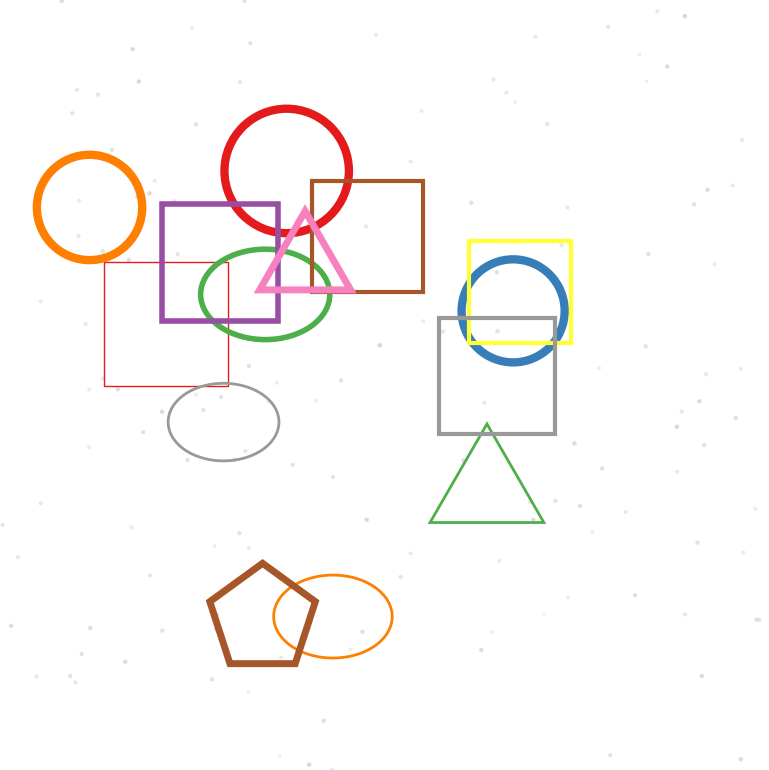[{"shape": "circle", "thickness": 3, "radius": 0.4, "center": [0.372, 0.778]}, {"shape": "square", "thickness": 0.5, "radius": 0.4, "center": [0.216, 0.579]}, {"shape": "circle", "thickness": 3, "radius": 0.33, "center": [0.666, 0.596]}, {"shape": "triangle", "thickness": 1, "radius": 0.43, "center": [0.632, 0.364]}, {"shape": "oval", "thickness": 2, "radius": 0.42, "center": [0.344, 0.618]}, {"shape": "square", "thickness": 2, "radius": 0.38, "center": [0.286, 0.66]}, {"shape": "circle", "thickness": 3, "radius": 0.34, "center": [0.116, 0.731]}, {"shape": "oval", "thickness": 1, "radius": 0.38, "center": [0.432, 0.199]}, {"shape": "square", "thickness": 1.5, "radius": 0.33, "center": [0.675, 0.621]}, {"shape": "pentagon", "thickness": 2.5, "radius": 0.36, "center": [0.341, 0.196]}, {"shape": "square", "thickness": 1.5, "radius": 0.36, "center": [0.477, 0.693]}, {"shape": "triangle", "thickness": 2.5, "radius": 0.34, "center": [0.396, 0.658]}, {"shape": "oval", "thickness": 1, "radius": 0.36, "center": [0.29, 0.452]}, {"shape": "square", "thickness": 1.5, "radius": 0.38, "center": [0.645, 0.512]}]